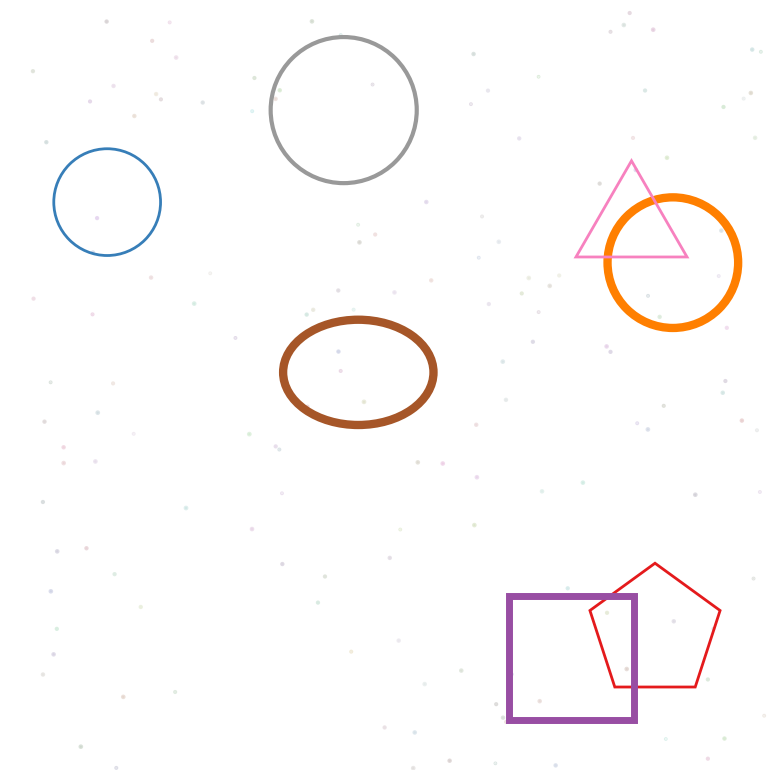[{"shape": "pentagon", "thickness": 1, "radius": 0.44, "center": [0.851, 0.18]}, {"shape": "circle", "thickness": 1, "radius": 0.35, "center": [0.139, 0.737]}, {"shape": "square", "thickness": 2.5, "radius": 0.4, "center": [0.743, 0.145]}, {"shape": "circle", "thickness": 3, "radius": 0.42, "center": [0.874, 0.659]}, {"shape": "oval", "thickness": 3, "radius": 0.49, "center": [0.465, 0.516]}, {"shape": "triangle", "thickness": 1, "radius": 0.42, "center": [0.82, 0.708]}, {"shape": "circle", "thickness": 1.5, "radius": 0.47, "center": [0.446, 0.857]}]